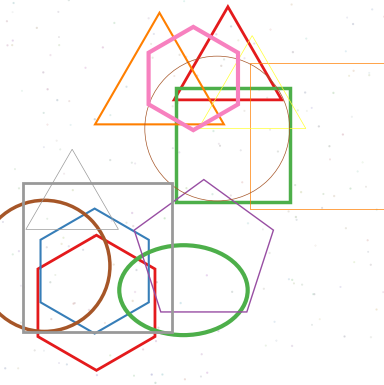[{"shape": "hexagon", "thickness": 2, "radius": 0.88, "center": [0.251, 0.214]}, {"shape": "triangle", "thickness": 2, "radius": 0.81, "center": [0.592, 0.821]}, {"shape": "hexagon", "thickness": 1.5, "radius": 0.81, "center": [0.246, 0.296]}, {"shape": "oval", "thickness": 3, "radius": 0.83, "center": [0.477, 0.246]}, {"shape": "square", "thickness": 2.5, "radius": 0.74, "center": [0.606, 0.623]}, {"shape": "pentagon", "thickness": 1, "radius": 0.95, "center": [0.529, 0.344]}, {"shape": "square", "thickness": 0.5, "radius": 0.94, "center": [0.838, 0.646]}, {"shape": "triangle", "thickness": 1.5, "radius": 0.97, "center": [0.414, 0.774]}, {"shape": "triangle", "thickness": 0.5, "radius": 0.8, "center": [0.655, 0.747]}, {"shape": "circle", "thickness": 0.5, "radius": 0.94, "center": [0.564, 0.666]}, {"shape": "circle", "thickness": 2.5, "radius": 0.85, "center": [0.115, 0.309]}, {"shape": "hexagon", "thickness": 3, "radius": 0.67, "center": [0.502, 0.796]}, {"shape": "square", "thickness": 2, "radius": 0.97, "center": [0.253, 0.332]}, {"shape": "triangle", "thickness": 0.5, "radius": 0.69, "center": [0.187, 0.474]}]